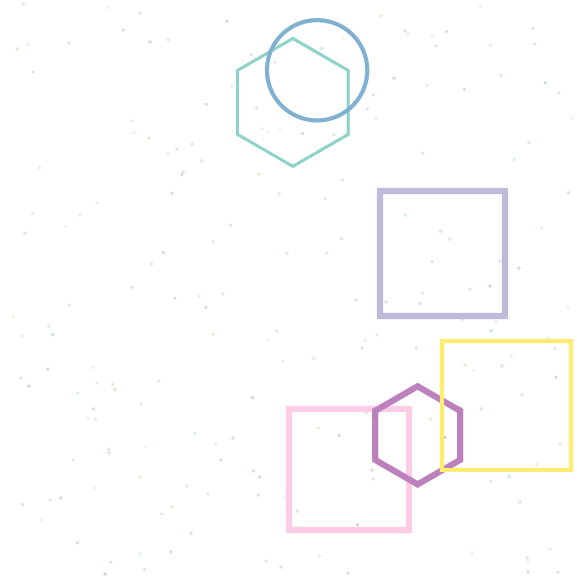[{"shape": "hexagon", "thickness": 1.5, "radius": 0.55, "center": [0.507, 0.822]}, {"shape": "square", "thickness": 3, "radius": 0.54, "center": [0.766, 0.56]}, {"shape": "circle", "thickness": 2, "radius": 0.43, "center": [0.549, 0.877]}, {"shape": "square", "thickness": 3, "radius": 0.52, "center": [0.605, 0.186]}, {"shape": "hexagon", "thickness": 3, "radius": 0.42, "center": [0.723, 0.245]}, {"shape": "square", "thickness": 2, "radius": 0.56, "center": [0.877, 0.296]}]